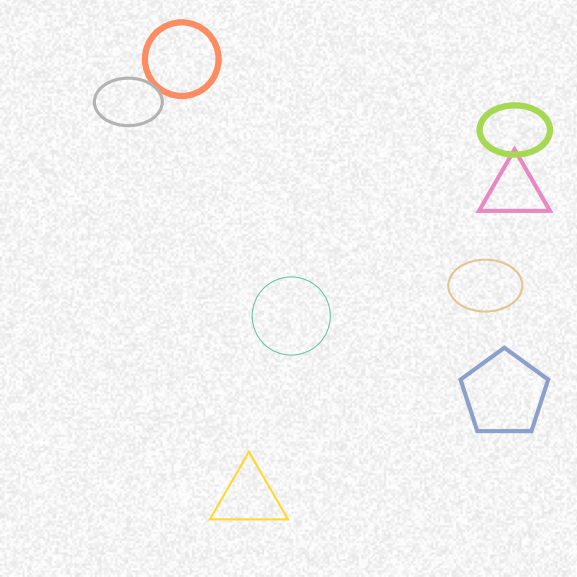[{"shape": "circle", "thickness": 0.5, "radius": 0.34, "center": [0.504, 0.452]}, {"shape": "circle", "thickness": 3, "radius": 0.32, "center": [0.315, 0.897]}, {"shape": "pentagon", "thickness": 2, "radius": 0.4, "center": [0.873, 0.317]}, {"shape": "triangle", "thickness": 2, "radius": 0.35, "center": [0.891, 0.669]}, {"shape": "oval", "thickness": 3, "radius": 0.3, "center": [0.891, 0.774]}, {"shape": "triangle", "thickness": 1, "radius": 0.39, "center": [0.431, 0.139]}, {"shape": "oval", "thickness": 1, "radius": 0.32, "center": [0.84, 0.505]}, {"shape": "oval", "thickness": 1.5, "radius": 0.29, "center": [0.222, 0.823]}]